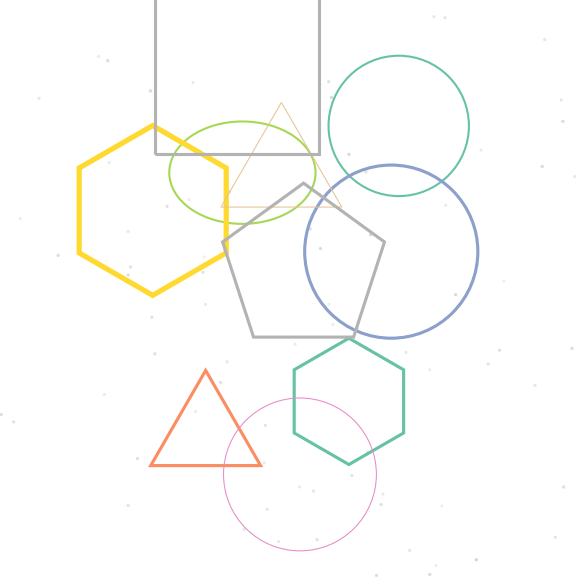[{"shape": "hexagon", "thickness": 1.5, "radius": 0.55, "center": [0.604, 0.304]}, {"shape": "circle", "thickness": 1, "radius": 0.61, "center": [0.69, 0.781]}, {"shape": "triangle", "thickness": 1.5, "radius": 0.55, "center": [0.356, 0.248]}, {"shape": "circle", "thickness": 1.5, "radius": 0.75, "center": [0.678, 0.563]}, {"shape": "circle", "thickness": 0.5, "radius": 0.66, "center": [0.519, 0.178]}, {"shape": "oval", "thickness": 1, "radius": 0.63, "center": [0.42, 0.7]}, {"shape": "hexagon", "thickness": 2.5, "radius": 0.74, "center": [0.264, 0.635]}, {"shape": "triangle", "thickness": 0.5, "radius": 0.6, "center": [0.487, 0.701]}, {"shape": "square", "thickness": 1.5, "radius": 0.71, "center": [0.41, 0.874]}, {"shape": "pentagon", "thickness": 1.5, "radius": 0.74, "center": [0.526, 0.535]}]